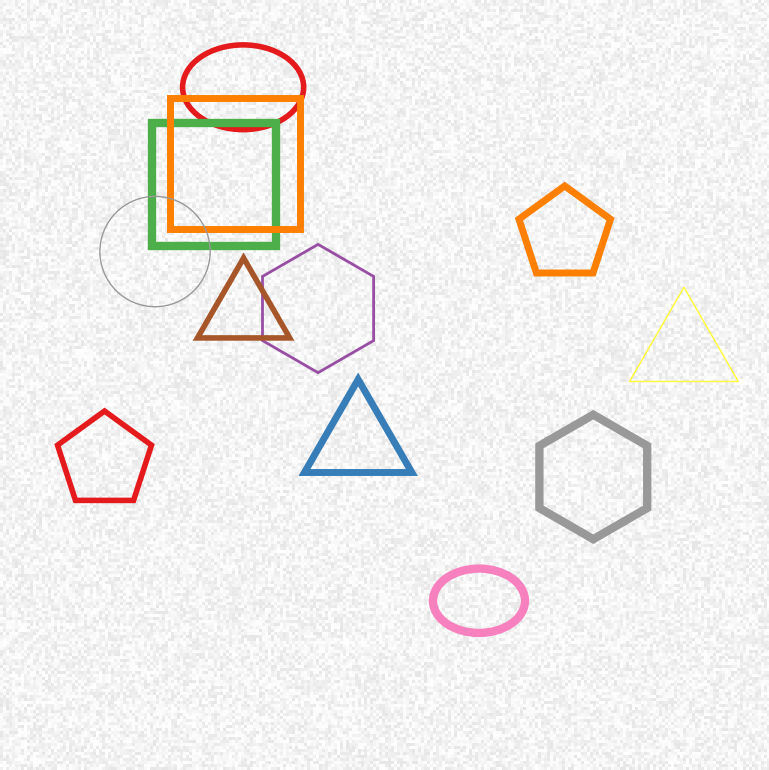[{"shape": "oval", "thickness": 2, "radius": 0.39, "center": [0.316, 0.887]}, {"shape": "pentagon", "thickness": 2, "radius": 0.32, "center": [0.136, 0.402]}, {"shape": "triangle", "thickness": 2.5, "radius": 0.4, "center": [0.465, 0.427]}, {"shape": "square", "thickness": 3, "radius": 0.4, "center": [0.278, 0.76]}, {"shape": "hexagon", "thickness": 1, "radius": 0.42, "center": [0.413, 0.599]}, {"shape": "square", "thickness": 2.5, "radius": 0.42, "center": [0.305, 0.787]}, {"shape": "pentagon", "thickness": 2.5, "radius": 0.31, "center": [0.733, 0.696]}, {"shape": "triangle", "thickness": 0.5, "radius": 0.41, "center": [0.888, 0.545]}, {"shape": "triangle", "thickness": 2, "radius": 0.35, "center": [0.316, 0.596]}, {"shape": "oval", "thickness": 3, "radius": 0.3, "center": [0.622, 0.22]}, {"shape": "hexagon", "thickness": 3, "radius": 0.4, "center": [0.771, 0.381]}, {"shape": "circle", "thickness": 0.5, "radius": 0.36, "center": [0.201, 0.673]}]